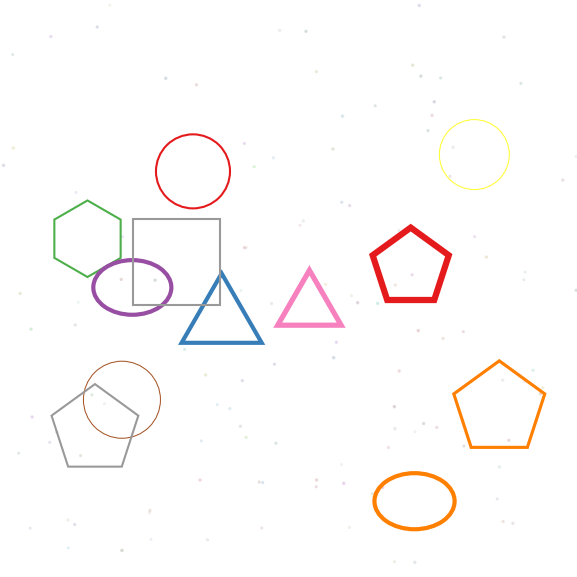[{"shape": "pentagon", "thickness": 3, "radius": 0.35, "center": [0.711, 0.536]}, {"shape": "circle", "thickness": 1, "radius": 0.32, "center": [0.334, 0.702]}, {"shape": "triangle", "thickness": 2, "radius": 0.4, "center": [0.384, 0.446]}, {"shape": "hexagon", "thickness": 1, "radius": 0.33, "center": [0.152, 0.586]}, {"shape": "oval", "thickness": 2, "radius": 0.34, "center": [0.229, 0.501]}, {"shape": "oval", "thickness": 2, "radius": 0.35, "center": [0.718, 0.131]}, {"shape": "pentagon", "thickness": 1.5, "radius": 0.41, "center": [0.865, 0.291]}, {"shape": "circle", "thickness": 0.5, "radius": 0.3, "center": [0.821, 0.731]}, {"shape": "circle", "thickness": 0.5, "radius": 0.33, "center": [0.211, 0.307]}, {"shape": "triangle", "thickness": 2.5, "radius": 0.32, "center": [0.536, 0.468]}, {"shape": "pentagon", "thickness": 1, "radius": 0.4, "center": [0.164, 0.255]}, {"shape": "square", "thickness": 1, "radius": 0.38, "center": [0.305, 0.545]}]